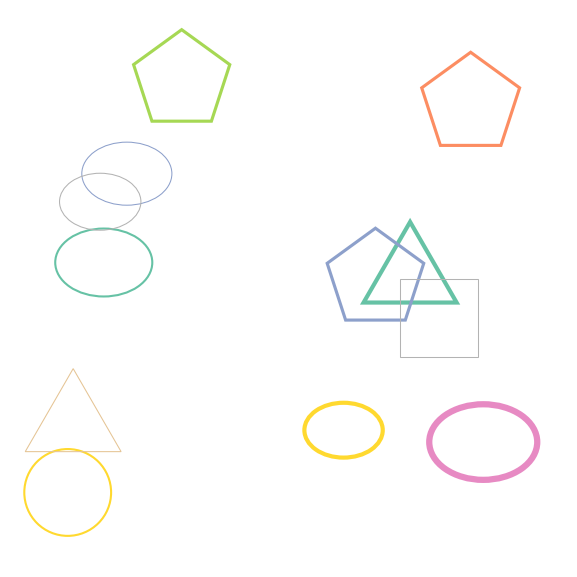[{"shape": "oval", "thickness": 1, "radius": 0.42, "center": [0.18, 0.545]}, {"shape": "triangle", "thickness": 2, "radius": 0.47, "center": [0.71, 0.522]}, {"shape": "pentagon", "thickness": 1.5, "radius": 0.45, "center": [0.815, 0.819]}, {"shape": "oval", "thickness": 0.5, "radius": 0.39, "center": [0.22, 0.698]}, {"shape": "pentagon", "thickness": 1.5, "radius": 0.44, "center": [0.65, 0.516]}, {"shape": "oval", "thickness": 3, "radius": 0.47, "center": [0.837, 0.234]}, {"shape": "pentagon", "thickness": 1.5, "radius": 0.44, "center": [0.315, 0.86]}, {"shape": "circle", "thickness": 1, "radius": 0.38, "center": [0.117, 0.146]}, {"shape": "oval", "thickness": 2, "radius": 0.34, "center": [0.595, 0.254]}, {"shape": "triangle", "thickness": 0.5, "radius": 0.48, "center": [0.127, 0.265]}, {"shape": "oval", "thickness": 0.5, "radius": 0.35, "center": [0.174, 0.65]}, {"shape": "square", "thickness": 0.5, "radius": 0.34, "center": [0.761, 0.448]}]